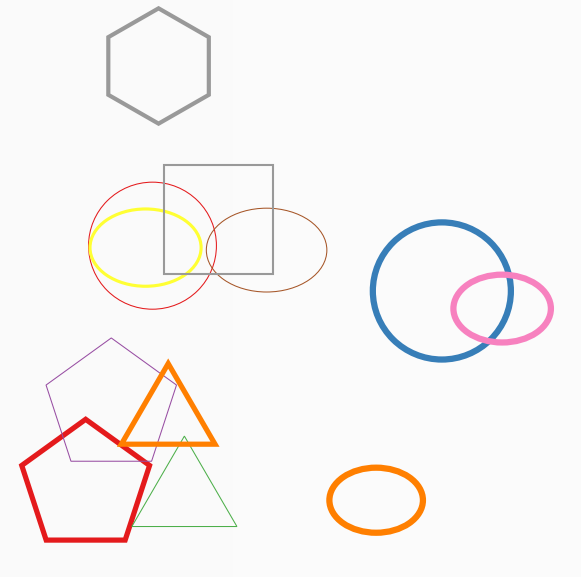[{"shape": "pentagon", "thickness": 2.5, "radius": 0.58, "center": [0.147, 0.157]}, {"shape": "circle", "thickness": 0.5, "radius": 0.55, "center": [0.262, 0.574]}, {"shape": "circle", "thickness": 3, "radius": 0.59, "center": [0.76, 0.495]}, {"shape": "triangle", "thickness": 0.5, "radius": 0.52, "center": [0.317, 0.14]}, {"shape": "pentagon", "thickness": 0.5, "radius": 0.59, "center": [0.191, 0.296]}, {"shape": "triangle", "thickness": 2.5, "radius": 0.47, "center": [0.289, 0.276]}, {"shape": "oval", "thickness": 3, "radius": 0.4, "center": [0.647, 0.133]}, {"shape": "oval", "thickness": 1.5, "radius": 0.48, "center": [0.25, 0.57]}, {"shape": "oval", "thickness": 0.5, "radius": 0.52, "center": [0.459, 0.566]}, {"shape": "oval", "thickness": 3, "radius": 0.42, "center": [0.864, 0.465]}, {"shape": "square", "thickness": 1, "radius": 0.47, "center": [0.376, 0.619]}, {"shape": "hexagon", "thickness": 2, "radius": 0.5, "center": [0.273, 0.885]}]